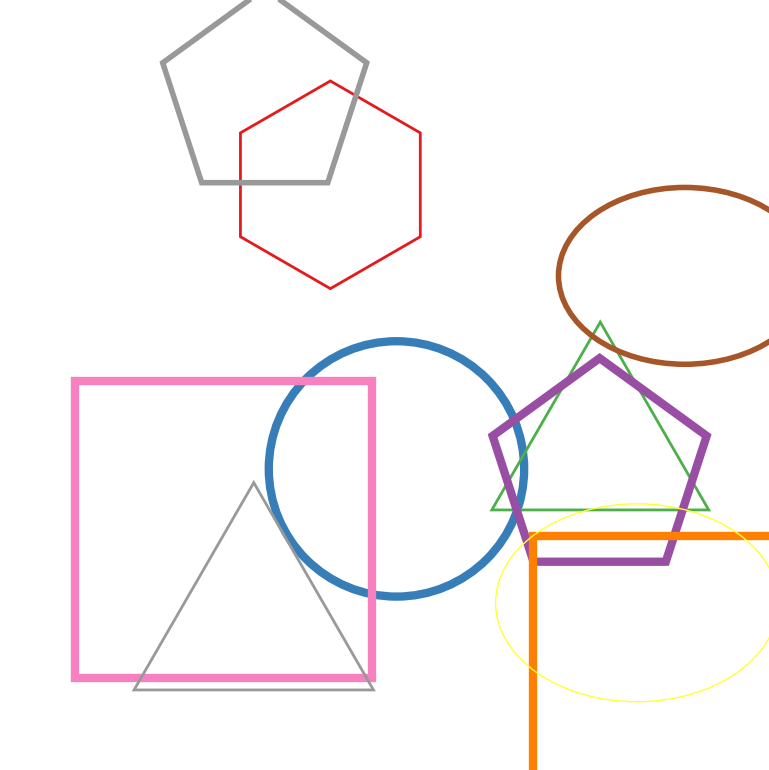[{"shape": "hexagon", "thickness": 1, "radius": 0.67, "center": [0.429, 0.76]}, {"shape": "circle", "thickness": 3, "radius": 0.83, "center": [0.515, 0.391]}, {"shape": "triangle", "thickness": 1, "radius": 0.81, "center": [0.78, 0.419]}, {"shape": "pentagon", "thickness": 3, "radius": 0.73, "center": [0.779, 0.389]}, {"shape": "square", "thickness": 3, "radius": 1.0, "center": [0.892, 0.104]}, {"shape": "oval", "thickness": 0.5, "radius": 0.92, "center": [0.827, 0.217]}, {"shape": "oval", "thickness": 2, "radius": 0.82, "center": [0.889, 0.642]}, {"shape": "square", "thickness": 3, "radius": 0.96, "center": [0.291, 0.312]}, {"shape": "pentagon", "thickness": 2, "radius": 0.7, "center": [0.344, 0.875]}, {"shape": "triangle", "thickness": 1, "radius": 0.9, "center": [0.33, 0.194]}]